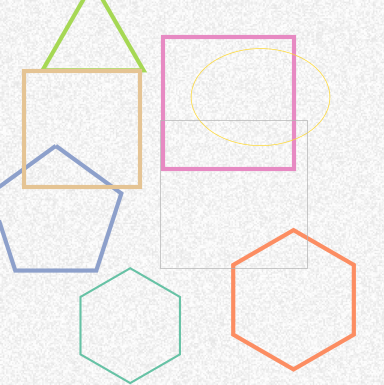[{"shape": "hexagon", "thickness": 1.5, "radius": 0.75, "center": [0.338, 0.154]}, {"shape": "hexagon", "thickness": 3, "radius": 0.9, "center": [0.762, 0.221]}, {"shape": "pentagon", "thickness": 3, "radius": 0.9, "center": [0.145, 0.442]}, {"shape": "square", "thickness": 3, "radius": 0.85, "center": [0.593, 0.733]}, {"shape": "triangle", "thickness": 3, "radius": 0.76, "center": [0.242, 0.893]}, {"shape": "oval", "thickness": 0.5, "radius": 0.9, "center": [0.677, 0.748]}, {"shape": "square", "thickness": 3, "radius": 0.76, "center": [0.213, 0.665]}, {"shape": "square", "thickness": 0.5, "radius": 0.96, "center": [0.606, 0.496]}]